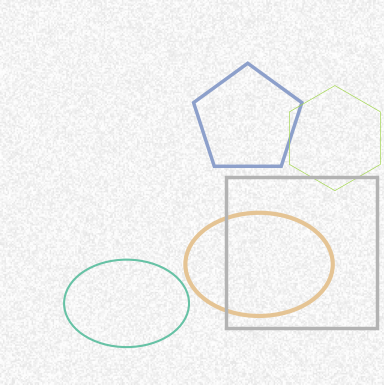[{"shape": "oval", "thickness": 1.5, "radius": 0.81, "center": [0.329, 0.212]}, {"shape": "pentagon", "thickness": 2.5, "radius": 0.74, "center": [0.643, 0.688]}, {"shape": "hexagon", "thickness": 0.5, "radius": 0.68, "center": [0.87, 0.641]}, {"shape": "oval", "thickness": 3, "radius": 0.96, "center": [0.673, 0.313]}, {"shape": "square", "thickness": 2.5, "radius": 0.98, "center": [0.783, 0.344]}]